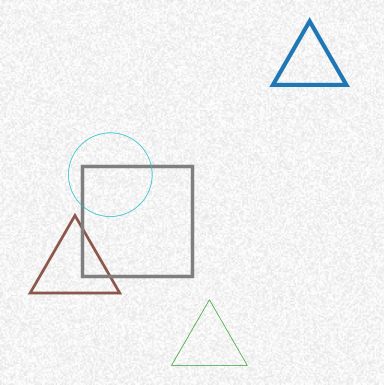[{"shape": "triangle", "thickness": 3, "radius": 0.55, "center": [0.804, 0.835]}, {"shape": "triangle", "thickness": 0.5, "radius": 0.57, "center": [0.544, 0.108]}, {"shape": "triangle", "thickness": 2, "radius": 0.67, "center": [0.195, 0.306]}, {"shape": "square", "thickness": 2.5, "radius": 0.71, "center": [0.355, 0.425]}, {"shape": "circle", "thickness": 0.5, "radius": 0.54, "center": [0.287, 0.546]}]